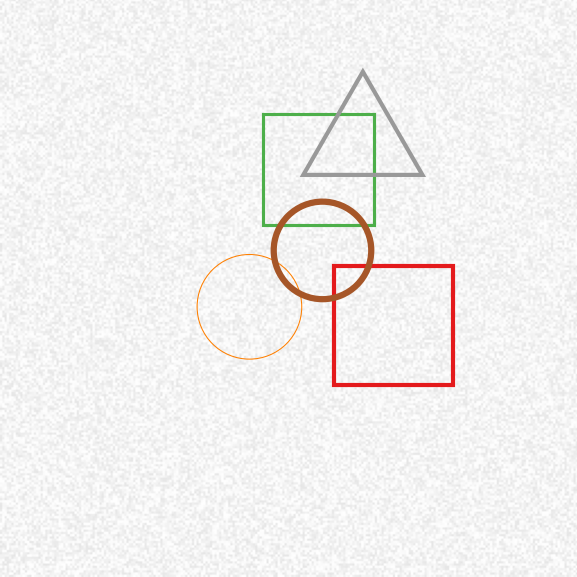[{"shape": "square", "thickness": 2, "radius": 0.52, "center": [0.681, 0.436]}, {"shape": "square", "thickness": 1.5, "radius": 0.48, "center": [0.551, 0.706]}, {"shape": "circle", "thickness": 0.5, "radius": 0.45, "center": [0.432, 0.468]}, {"shape": "circle", "thickness": 3, "radius": 0.42, "center": [0.558, 0.566]}, {"shape": "triangle", "thickness": 2, "radius": 0.6, "center": [0.628, 0.756]}]